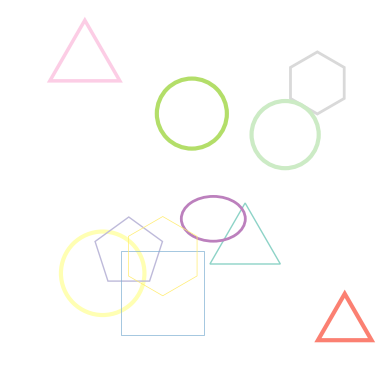[{"shape": "triangle", "thickness": 1, "radius": 0.53, "center": [0.637, 0.367]}, {"shape": "circle", "thickness": 3, "radius": 0.54, "center": [0.267, 0.29]}, {"shape": "pentagon", "thickness": 1, "radius": 0.46, "center": [0.334, 0.344]}, {"shape": "triangle", "thickness": 3, "radius": 0.4, "center": [0.895, 0.157]}, {"shape": "square", "thickness": 0.5, "radius": 0.54, "center": [0.422, 0.239]}, {"shape": "circle", "thickness": 3, "radius": 0.45, "center": [0.498, 0.705]}, {"shape": "triangle", "thickness": 2.5, "radius": 0.52, "center": [0.22, 0.842]}, {"shape": "hexagon", "thickness": 2, "radius": 0.4, "center": [0.824, 0.785]}, {"shape": "oval", "thickness": 2, "radius": 0.42, "center": [0.554, 0.432]}, {"shape": "circle", "thickness": 3, "radius": 0.44, "center": [0.741, 0.65]}, {"shape": "hexagon", "thickness": 0.5, "radius": 0.51, "center": [0.423, 0.335]}]